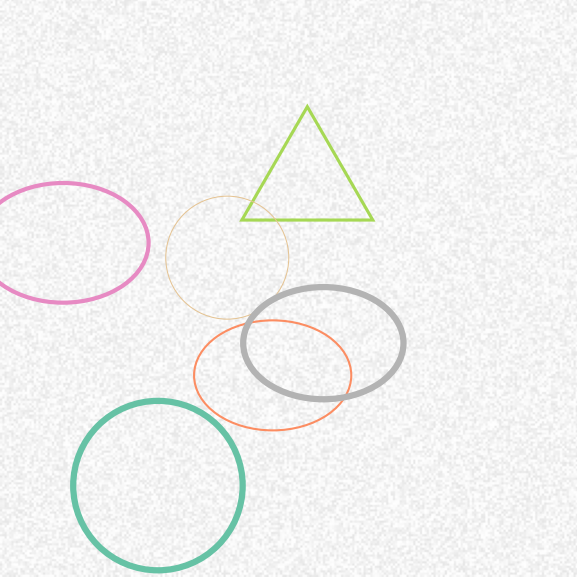[{"shape": "circle", "thickness": 3, "radius": 0.73, "center": [0.273, 0.158]}, {"shape": "oval", "thickness": 1, "radius": 0.68, "center": [0.472, 0.349]}, {"shape": "oval", "thickness": 2, "radius": 0.74, "center": [0.109, 0.579]}, {"shape": "triangle", "thickness": 1.5, "radius": 0.65, "center": [0.532, 0.684]}, {"shape": "circle", "thickness": 0.5, "radius": 0.53, "center": [0.394, 0.553]}, {"shape": "oval", "thickness": 3, "radius": 0.69, "center": [0.56, 0.405]}]